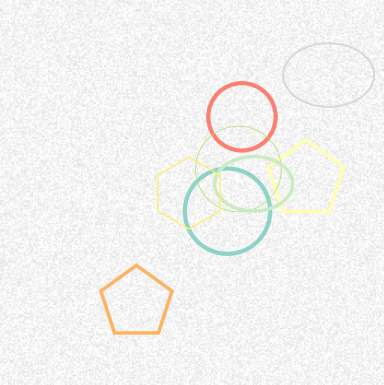[{"shape": "circle", "thickness": 3, "radius": 0.55, "center": [0.591, 0.451]}, {"shape": "pentagon", "thickness": 2.5, "radius": 0.51, "center": [0.795, 0.534]}, {"shape": "circle", "thickness": 3, "radius": 0.44, "center": [0.628, 0.697]}, {"shape": "pentagon", "thickness": 2.5, "radius": 0.49, "center": [0.354, 0.214]}, {"shape": "circle", "thickness": 0.5, "radius": 0.56, "center": [0.619, 0.561]}, {"shape": "oval", "thickness": 1.5, "radius": 0.59, "center": [0.854, 0.805]}, {"shape": "oval", "thickness": 2.5, "radius": 0.51, "center": [0.659, 0.523]}, {"shape": "hexagon", "thickness": 1, "radius": 0.47, "center": [0.491, 0.499]}]